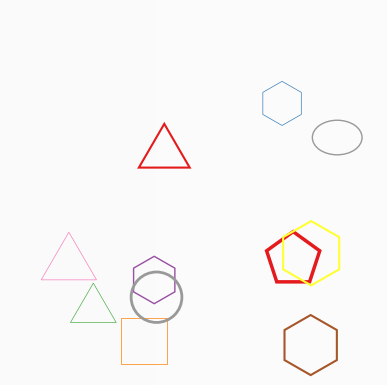[{"shape": "pentagon", "thickness": 2.5, "radius": 0.36, "center": [0.757, 0.326]}, {"shape": "triangle", "thickness": 1.5, "radius": 0.38, "center": [0.424, 0.603]}, {"shape": "hexagon", "thickness": 0.5, "radius": 0.29, "center": [0.728, 0.731]}, {"shape": "triangle", "thickness": 0.5, "radius": 0.34, "center": [0.241, 0.196]}, {"shape": "hexagon", "thickness": 1, "radius": 0.31, "center": [0.398, 0.273]}, {"shape": "square", "thickness": 0.5, "radius": 0.3, "center": [0.371, 0.114]}, {"shape": "hexagon", "thickness": 1.5, "radius": 0.42, "center": [0.803, 0.342]}, {"shape": "hexagon", "thickness": 1.5, "radius": 0.39, "center": [0.802, 0.104]}, {"shape": "triangle", "thickness": 0.5, "radius": 0.41, "center": [0.178, 0.314]}, {"shape": "oval", "thickness": 1, "radius": 0.32, "center": [0.87, 0.643]}, {"shape": "circle", "thickness": 2, "radius": 0.33, "center": [0.404, 0.228]}]